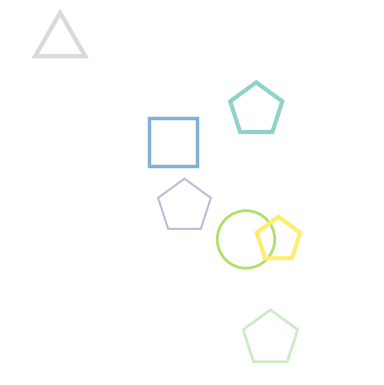[{"shape": "pentagon", "thickness": 3, "radius": 0.36, "center": [0.666, 0.715]}, {"shape": "pentagon", "thickness": 1.5, "radius": 0.36, "center": [0.479, 0.464]}, {"shape": "square", "thickness": 2.5, "radius": 0.31, "center": [0.449, 0.631]}, {"shape": "circle", "thickness": 2, "radius": 0.37, "center": [0.639, 0.378]}, {"shape": "triangle", "thickness": 3, "radius": 0.38, "center": [0.156, 0.892]}, {"shape": "pentagon", "thickness": 2, "radius": 0.37, "center": [0.702, 0.121]}, {"shape": "pentagon", "thickness": 3, "radius": 0.3, "center": [0.723, 0.377]}]